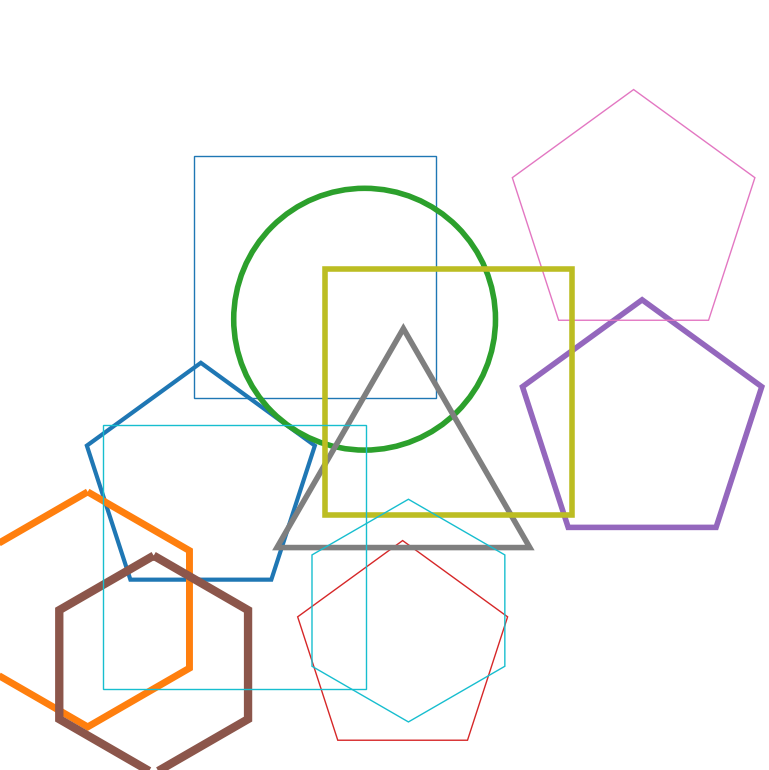[{"shape": "pentagon", "thickness": 1.5, "radius": 0.78, "center": [0.261, 0.373]}, {"shape": "square", "thickness": 0.5, "radius": 0.79, "center": [0.409, 0.64]}, {"shape": "hexagon", "thickness": 2.5, "radius": 0.76, "center": [0.114, 0.209]}, {"shape": "circle", "thickness": 2, "radius": 0.85, "center": [0.474, 0.585]}, {"shape": "pentagon", "thickness": 0.5, "radius": 0.72, "center": [0.523, 0.155]}, {"shape": "pentagon", "thickness": 2, "radius": 0.82, "center": [0.834, 0.447]}, {"shape": "hexagon", "thickness": 3, "radius": 0.71, "center": [0.2, 0.137]}, {"shape": "pentagon", "thickness": 0.5, "radius": 0.83, "center": [0.823, 0.718]}, {"shape": "triangle", "thickness": 2, "radius": 0.95, "center": [0.524, 0.384]}, {"shape": "square", "thickness": 2, "radius": 0.8, "center": [0.582, 0.491]}, {"shape": "hexagon", "thickness": 0.5, "radius": 0.72, "center": [0.53, 0.207]}, {"shape": "square", "thickness": 0.5, "radius": 0.86, "center": [0.305, 0.277]}]